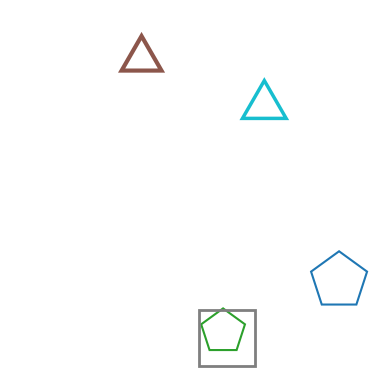[{"shape": "pentagon", "thickness": 1.5, "radius": 0.38, "center": [0.881, 0.271]}, {"shape": "pentagon", "thickness": 1.5, "radius": 0.3, "center": [0.579, 0.139]}, {"shape": "triangle", "thickness": 3, "radius": 0.3, "center": [0.368, 0.847]}, {"shape": "square", "thickness": 2, "radius": 0.36, "center": [0.591, 0.121]}, {"shape": "triangle", "thickness": 2.5, "radius": 0.33, "center": [0.687, 0.725]}]